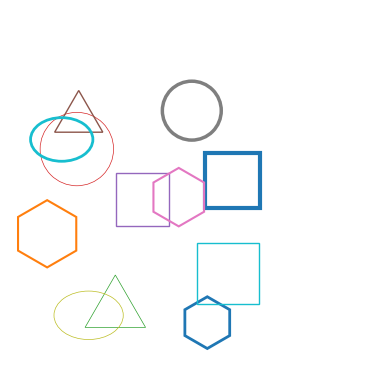[{"shape": "hexagon", "thickness": 2, "radius": 0.34, "center": [0.538, 0.162]}, {"shape": "square", "thickness": 3, "radius": 0.36, "center": [0.604, 0.532]}, {"shape": "hexagon", "thickness": 1.5, "radius": 0.44, "center": [0.122, 0.393]}, {"shape": "triangle", "thickness": 0.5, "radius": 0.45, "center": [0.3, 0.195]}, {"shape": "circle", "thickness": 0.5, "radius": 0.48, "center": [0.2, 0.613]}, {"shape": "square", "thickness": 1, "radius": 0.35, "center": [0.37, 0.481]}, {"shape": "triangle", "thickness": 1, "radius": 0.36, "center": [0.204, 0.693]}, {"shape": "hexagon", "thickness": 1.5, "radius": 0.38, "center": [0.464, 0.488]}, {"shape": "circle", "thickness": 2.5, "radius": 0.38, "center": [0.498, 0.713]}, {"shape": "oval", "thickness": 0.5, "radius": 0.45, "center": [0.23, 0.181]}, {"shape": "oval", "thickness": 2, "radius": 0.4, "center": [0.16, 0.638]}, {"shape": "square", "thickness": 1, "radius": 0.4, "center": [0.592, 0.289]}]